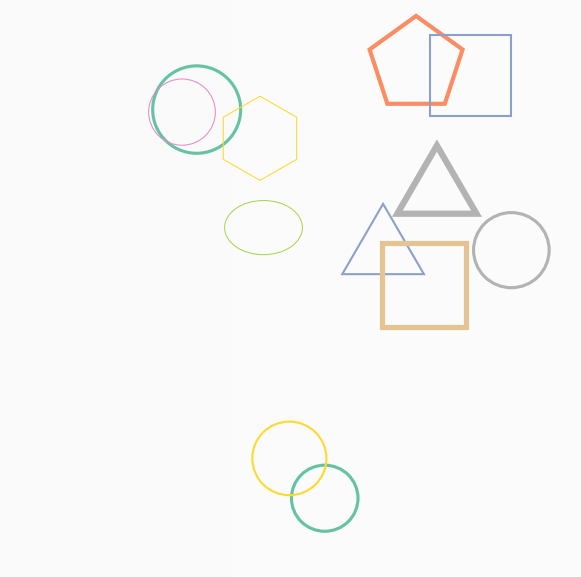[{"shape": "circle", "thickness": 1.5, "radius": 0.29, "center": [0.559, 0.136]}, {"shape": "circle", "thickness": 1.5, "radius": 0.38, "center": [0.338, 0.809]}, {"shape": "pentagon", "thickness": 2, "radius": 0.42, "center": [0.716, 0.887]}, {"shape": "triangle", "thickness": 1, "radius": 0.41, "center": [0.659, 0.565]}, {"shape": "square", "thickness": 1, "radius": 0.35, "center": [0.809, 0.868]}, {"shape": "circle", "thickness": 0.5, "radius": 0.29, "center": [0.313, 0.805]}, {"shape": "oval", "thickness": 0.5, "radius": 0.33, "center": [0.453, 0.605]}, {"shape": "hexagon", "thickness": 0.5, "radius": 0.36, "center": [0.447, 0.76]}, {"shape": "circle", "thickness": 1, "radius": 0.32, "center": [0.498, 0.205]}, {"shape": "square", "thickness": 2.5, "radius": 0.36, "center": [0.73, 0.505]}, {"shape": "triangle", "thickness": 3, "radius": 0.39, "center": [0.752, 0.668]}, {"shape": "circle", "thickness": 1.5, "radius": 0.33, "center": [0.88, 0.566]}]